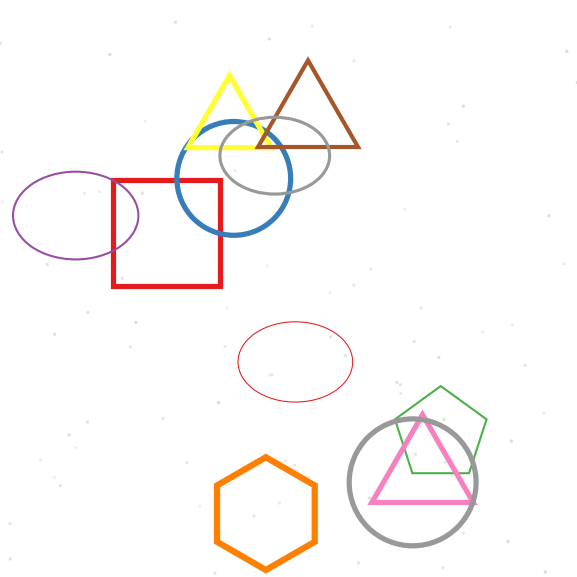[{"shape": "square", "thickness": 2.5, "radius": 0.46, "center": [0.288, 0.595]}, {"shape": "oval", "thickness": 0.5, "radius": 0.5, "center": [0.511, 0.372]}, {"shape": "circle", "thickness": 2.5, "radius": 0.49, "center": [0.405, 0.69]}, {"shape": "pentagon", "thickness": 1, "radius": 0.42, "center": [0.763, 0.247]}, {"shape": "oval", "thickness": 1, "radius": 0.54, "center": [0.131, 0.626]}, {"shape": "hexagon", "thickness": 3, "radius": 0.49, "center": [0.46, 0.11]}, {"shape": "triangle", "thickness": 2.5, "radius": 0.42, "center": [0.397, 0.785]}, {"shape": "triangle", "thickness": 2, "radius": 0.5, "center": [0.533, 0.795]}, {"shape": "triangle", "thickness": 2.5, "radius": 0.51, "center": [0.732, 0.18]}, {"shape": "circle", "thickness": 2.5, "radius": 0.55, "center": [0.715, 0.164]}, {"shape": "oval", "thickness": 1.5, "radius": 0.47, "center": [0.476, 0.73]}]